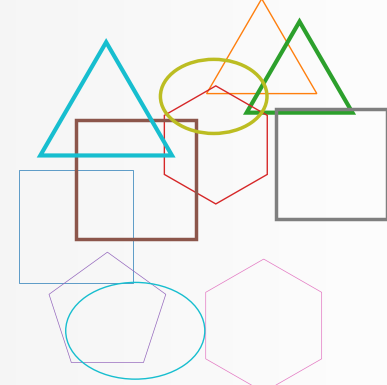[{"shape": "square", "thickness": 0.5, "radius": 0.73, "center": [0.196, 0.411]}, {"shape": "triangle", "thickness": 1, "radius": 0.82, "center": [0.675, 0.839]}, {"shape": "triangle", "thickness": 3, "radius": 0.79, "center": [0.773, 0.786]}, {"shape": "hexagon", "thickness": 1, "radius": 0.77, "center": [0.557, 0.624]}, {"shape": "pentagon", "thickness": 0.5, "radius": 0.79, "center": [0.277, 0.187]}, {"shape": "square", "thickness": 2.5, "radius": 0.78, "center": [0.351, 0.534]}, {"shape": "hexagon", "thickness": 0.5, "radius": 0.86, "center": [0.681, 0.154]}, {"shape": "square", "thickness": 2.5, "radius": 0.71, "center": [0.855, 0.575]}, {"shape": "oval", "thickness": 2.5, "radius": 0.69, "center": [0.552, 0.75]}, {"shape": "triangle", "thickness": 3, "radius": 0.98, "center": [0.274, 0.694]}, {"shape": "oval", "thickness": 1, "radius": 0.9, "center": [0.349, 0.141]}]